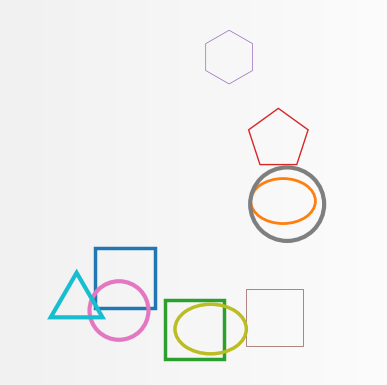[{"shape": "square", "thickness": 2.5, "radius": 0.39, "center": [0.324, 0.278]}, {"shape": "oval", "thickness": 2, "radius": 0.42, "center": [0.73, 0.478]}, {"shape": "square", "thickness": 2.5, "radius": 0.38, "center": [0.503, 0.143]}, {"shape": "pentagon", "thickness": 1, "radius": 0.4, "center": [0.718, 0.638]}, {"shape": "hexagon", "thickness": 0.5, "radius": 0.35, "center": [0.591, 0.852]}, {"shape": "square", "thickness": 0.5, "radius": 0.37, "center": [0.709, 0.175]}, {"shape": "circle", "thickness": 3, "radius": 0.38, "center": [0.307, 0.193]}, {"shape": "circle", "thickness": 3, "radius": 0.48, "center": [0.741, 0.47]}, {"shape": "oval", "thickness": 2.5, "radius": 0.46, "center": [0.544, 0.145]}, {"shape": "triangle", "thickness": 3, "radius": 0.39, "center": [0.198, 0.214]}]